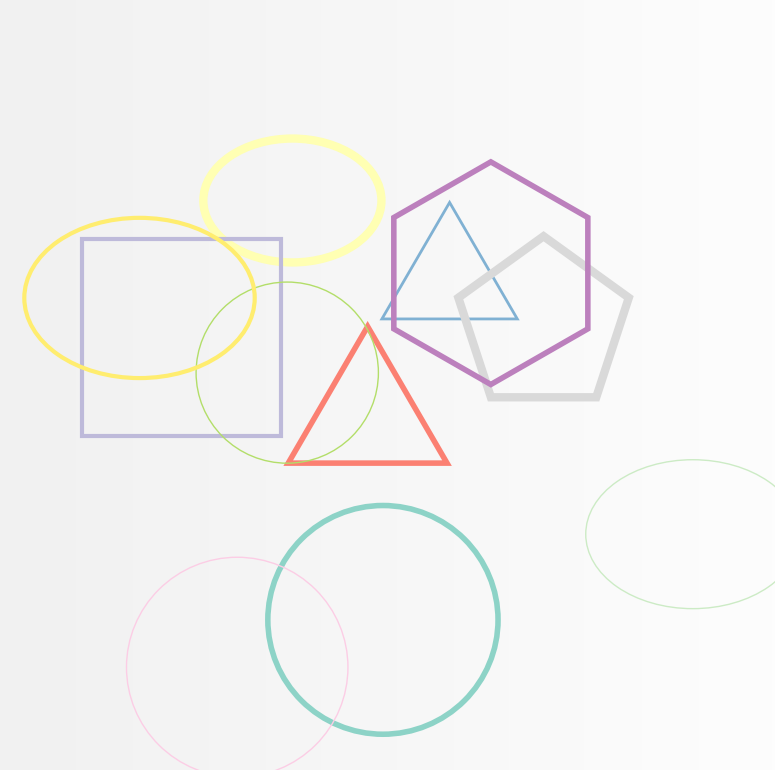[{"shape": "circle", "thickness": 2, "radius": 0.74, "center": [0.494, 0.195]}, {"shape": "oval", "thickness": 3, "radius": 0.57, "center": [0.377, 0.74]}, {"shape": "square", "thickness": 1.5, "radius": 0.64, "center": [0.235, 0.562]}, {"shape": "triangle", "thickness": 2, "radius": 0.59, "center": [0.474, 0.458]}, {"shape": "triangle", "thickness": 1, "radius": 0.5, "center": [0.58, 0.636]}, {"shape": "circle", "thickness": 0.5, "radius": 0.59, "center": [0.371, 0.516]}, {"shape": "circle", "thickness": 0.5, "radius": 0.71, "center": [0.306, 0.133]}, {"shape": "pentagon", "thickness": 3, "radius": 0.58, "center": [0.701, 0.578]}, {"shape": "hexagon", "thickness": 2, "radius": 0.72, "center": [0.633, 0.645]}, {"shape": "oval", "thickness": 0.5, "radius": 0.69, "center": [0.894, 0.306]}, {"shape": "oval", "thickness": 1.5, "radius": 0.74, "center": [0.18, 0.613]}]